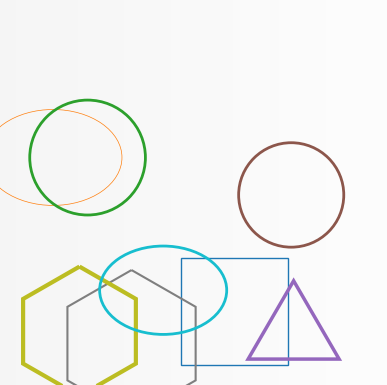[{"shape": "square", "thickness": 1, "radius": 0.7, "center": [0.605, 0.19]}, {"shape": "oval", "thickness": 0.5, "radius": 0.89, "center": [0.137, 0.591]}, {"shape": "circle", "thickness": 2, "radius": 0.75, "center": [0.226, 0.591]}, {"shape": "triangle", "thickness": 2.5, "radius": 0.68, "center": [0.758, 0.135]}, {"shape": "circle", "thickness": 2, "radius": 0.68, "center": [0.752, 0.494]}, {"shape": "hexagon", "thickness": 1.5, "radius": 0.96, "center": [0.339, 0.108]}, {"shape": "hexagon", "thickness": 3, "radius": 0.84, "center": [0.205, 0.14]}, {"shape": "oval", "thickness": 2, "radius": 0.82, "center": [0.421, 0.246]}]